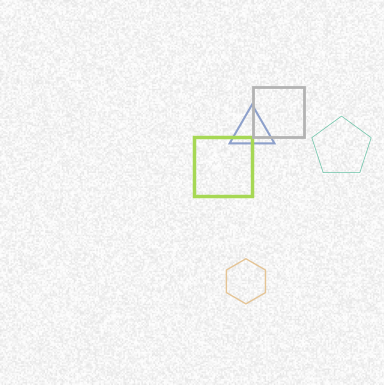[{"shape": "pentagon", "thickness": 0.5, "radius": 0.41, "center": [0.887, 0.617]}, {"shape": "triangle", "thickness": 1.5, "radius": 0.34, "center": [0.655, 0.661]}, {"shape": "square", "thickness": 2.5, "radius": 0.38, "center": [0.579, 0.568]}, {"shape": "hexagon", "thickness": 1, "radius": 0.29, "center": [0.639, 0.269]}, {"shape": "square", "thickness": 2, "radius": 0.33, "center": [0.723, 0.71]}]